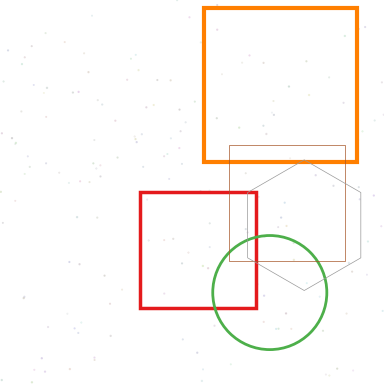[{"shape": "square", "thickness": 2.5, "radius": 0.75, "center": [0.513, 0.352]}, {"shape": "circle", "thickness": 2, "radius": 0.74, "center": [0.701, 0.24]}, {"shape": "square", "thickness": 3, "radius": 0.99, "center": [0.729, 0.779]}, {"shape": "square", "thickness": 0.5, "radius": 0.75, "center": [0.745, 0.473]}, {"shape": "hexagon", "thickness": 0.5, "radius": 0.85, "center": [0.79, 0.415]}]